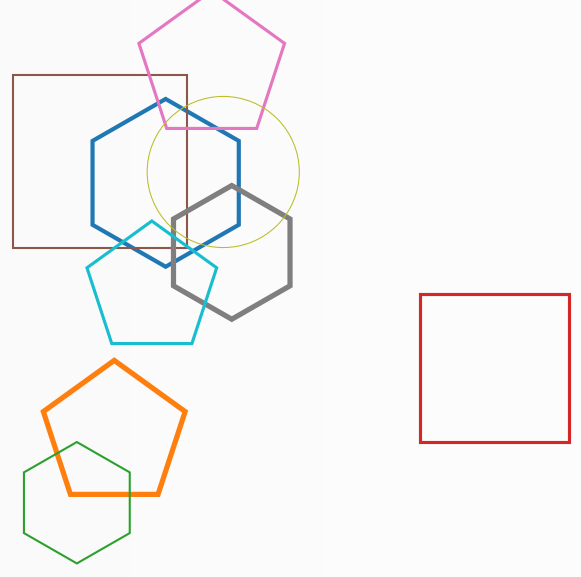[{"shape": "hexagon", "thickness": 2, "radius": 0.73, "center": [0.285, 0.683]}, {"shape": "pentagon", "thickness": 2.5, "radius": 0.64, "center": [0.197, 0.247]}, {"shape": "hexagon", "thickness": 1, "radius": 0.53, "center": [0.132, 0.129]}, {"shape": "square", "thickness": 1.5, "radius": 0.64, "center": [0.851, 0.362]}, {"shape": "square", "thickness": 1, "radius": 0.75, "center": [0.172, 0.72]}, {"shape": "pentagon", "thickness": 1.5, "radius": 0.66, "center": [0.364, 0.883]}, {"shape": "hexagon", "thickness": 2.5, "radius": 0.58, "center": [0.399, 0.562]}, {"shape": "circle", "thickness": 0.5, "radius": 0.65, "center": [0.384, 0.701]}, {"shape": "pentagon", "thickness": 1.5, "radius": 0.59, "center": [0.261, 0.499]}]